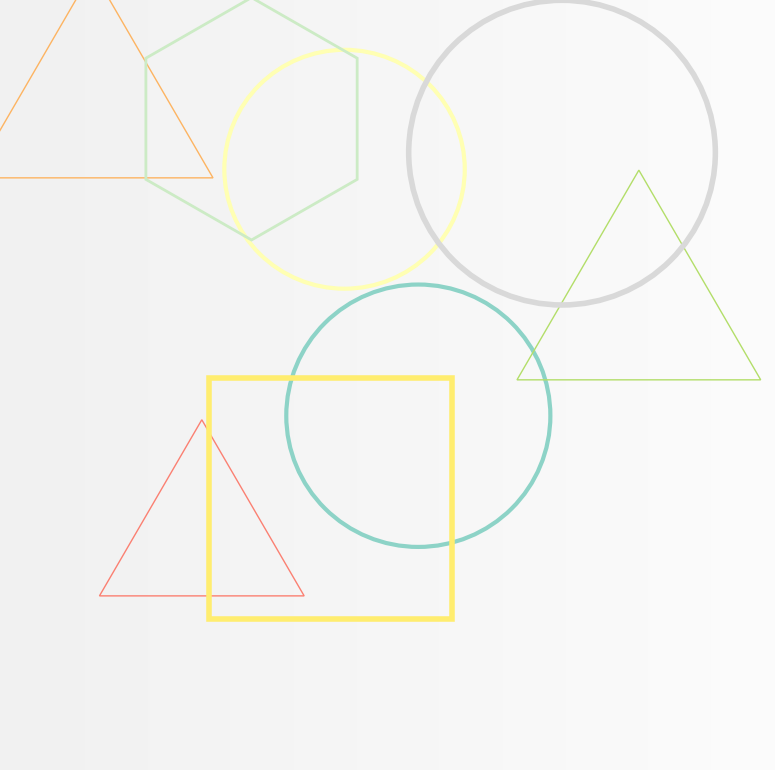[{"shape": "circle", "thickness": 1.5, "radius": 0.85, "center": [0.54, 0.46]}, {"shape": "circle", "thickness": 1.5, "radius": 0.78, "center": [0.445, 0.78]}, {"shape": "triangle", "thickness": 0.5, "radius": 0.76, "center": [0.26, 0.302]}, {"shape": "triangle", "thickness": 0.5, "radius": 0.9, "center": [0.12, 0.859]}, {"shape": "triangle", "thickness": 0.5, "radius": 0.91, "center": [0.824, 0.597]}, {"shape": "circle", "thickness": 2, "radius": 0.99, "center": [0.725, 0.802]}, {"shape": "hexagon", "thickness": 1, "radius": 0.79, "center": [0.325, 0.846]}, {"shape": "square", "thickness": 2, "radius": 0.78, "center": [0.427, 0.353]}]